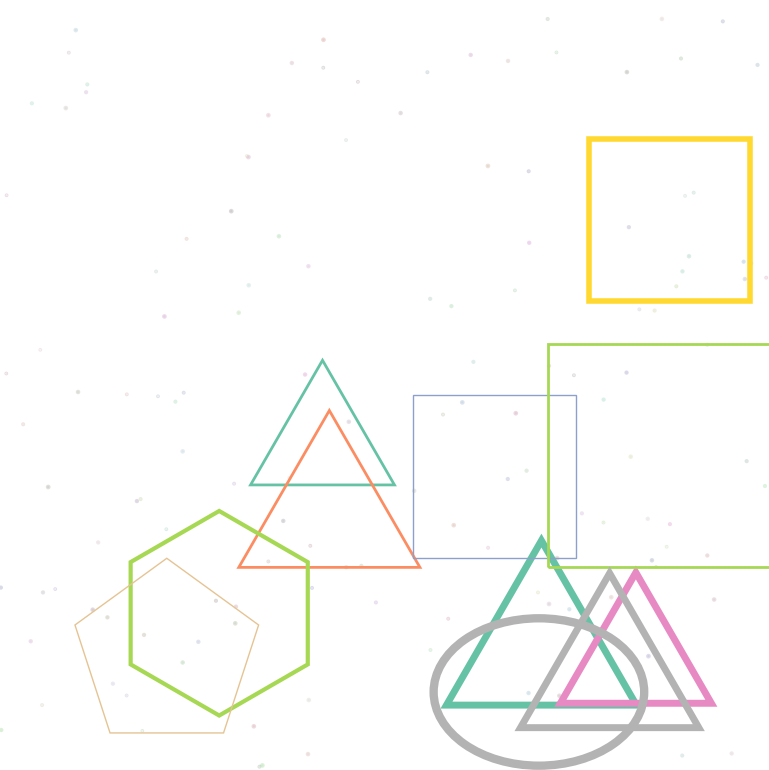[{"shape": "triangle", "thickness": 1, "radius": 0.54, "center": [0.419, 0.424]}, {"shape": "triangle", "thickness": 2.5, "radius": 0.71, "center": [0.703, 0.155]}, {"shape": "triangle", "thickness": 1, "radius": 0.68, "center": [0.428, 0.331]}, {"shape": "square", "thickness": 0.5, "radius": 0.53, "center": [0.642, 0.381]}, {"shape": "triangle", "thickness": 2.5, "radius": 0.57, "center": [0.826, 0.143]}, {"shape": "hexagon", "thickness": 1.5, "radius": 0.66, "center": [0.285, 0.204]}, {"shape": "square", "thickness": 1, "radius": 0.72, "center": [0.857, 0.408]}, {"shape": "square", "thickness": 2, "radius": 0.52, "center": [0.87, 0.715]}, {"shape": "pentagon", "thickness": 0.5, "radius": 0.63, "center": [0.217, 0.15]}, {"shape": "triangle", "thickness": 2.5, "radius": 0.67, "center": [0.792, 0.122]}, {"shape": "oval", "thickness": 3, "radius": 0.68, "center": [0.7, 0.101]}]